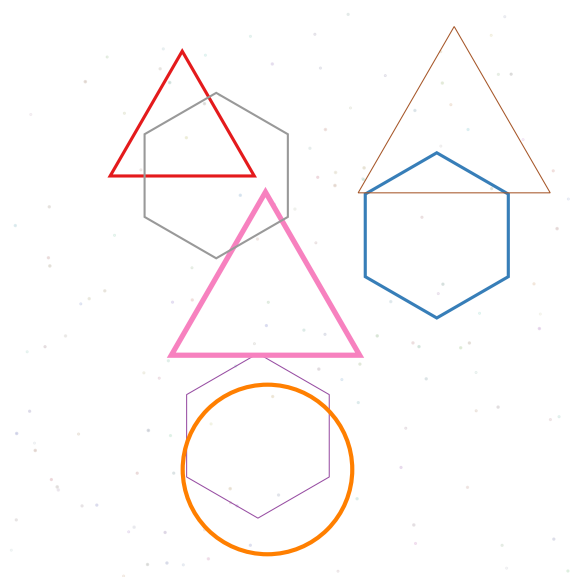[{"shape": "triangle", "thickness": 1.5, "radius": 0.72, "center": [0.316, 0.766]}, {"shape": "hexagon", "thickness": 1.5, "radius": 0.72, "center": [0.756, 0.592]}, {"shape": "hexagon", "thickness": 0.5, "radius": 0.71, "center": [0.447, 0.245]}, {"shape": "circle", "thickness": 2, "radius": 0.73, "center": [0.463, 0.186]}, {"shape": "triangle", "thickness": 0.5, "radius": 0.96, "center": [0.786, 0.761]}, {"shape": "triangle", "thickness": 2.5, "radius": 0.94, "center": [0.46, 0.478]}, {"shape": "hexagon", "thickness": 1, "radius": 0.72, "center": [0.374, 0.695]}]